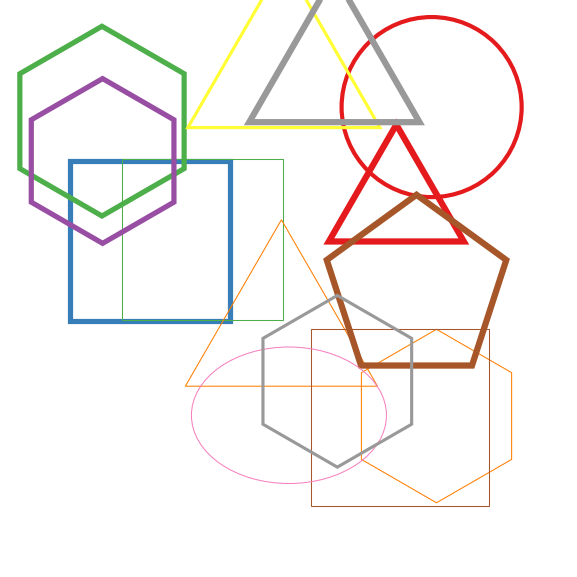[{"shape": "circle", "thickness": 2, "radius": 0.78, "center": [0.747, 0.814]}, {"shape": "triangle", "thickness": 3, "radius": 0.67, "center": [0.686, 0.648]}, {"shape": "square", "thickness": 2.5, "radius": 0.69, "center": [0.259, 0.582]}, {"shape": "hexagon", "thickness": 2.5, "radius": 0.82, "center": [0.177, 0.789]}, {"shape": "square", "thickness": 0.5, "radius": 0.7, "center": [0.35, 0.585]}, {"shape": "hexagon", "thickness": 2.5, "radius": 0.71, "center": [0.178, 0.72]}, {"shape": "triangle", "thickness": 0.5, "radius": 0.96, "center": [0.487, 0.426]}, {"shape": "hexagon", "thickness": 0.5, "radius": 0.75, "center": [0.756, 0.279]}, {"shape": "triangle", "thickness": 1.5, "radius": 0.96, "center": [0.492, 0.874]}, {"shape": "pentagon", "thickness": 3, "radius": 0.82, "center": [0.721, 0.498]}, {"shape": "square", "thickness": 0.5, "radius": 0.77, "center": [0.693, 0.277]}, {"shape": "oval", "thickness": 0.5, "radius": 0.84, "center": [0.5, 0.28]}, {"shape": "hexagon", "thickness": 1.5, "radius": 0.74, "center": [0.584, 0.339]}, {"shape": "triangle", "thickness": 3, "radius": 0.85, "center": [0.579, 0.873]}]